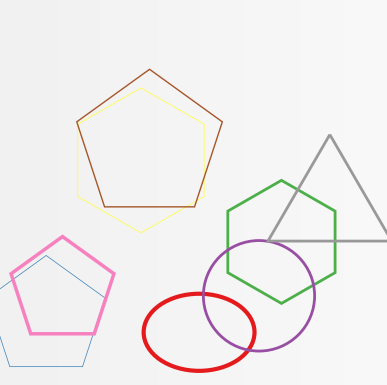[{"shape": "oval", "thickness": 3, "radius": 0.72, "center": [0.514, 0.137]}, {"shape": "pentagon", "thickness": 0.5, "radius": 0.8, "center": [0.119, 0.177]}, {"shape": "hexagon", "thickness": 2, "radius": 0.8, "center": [0.726, 0.372]}, {"shape": "circle", "thickness": 2, "radius": 0.72, "center": [0.668, 0.232]}, {"shape": "hexagon", "thickness": 0.5, "radius": 0.94, "center": [0.364, 0.584]}, {"shape": "pentagon", "thickness": 1, "radius": 0.99, "center": [0.386, 0.623]}, {"shape": "pentagon", "thickness": 2.5, "radius": 0.7, "center": [0.161, 0.246]}, {"shape": "triangle", "thickness": 2, "radius": 0.92, "center": [0.851, 0.466]}]